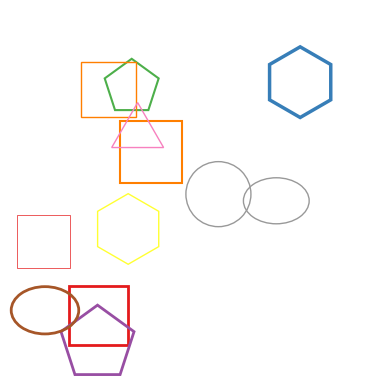[{"shape": "square", "thickness": 0.5, "radius": 0.34, "center": [0.114, 0.373]}, {"shape": "square", "thickness": 2, "radius": 0.38, "center": [0.257, 0.181]}, {"shape": "hexagon", "thickness": 2.5, "radius": 0.46, "center": [0.78, 0.787]}, {"shape": "pentagon", "thickness": 1.5, "radius": 0.37, "center": [0.342, 0.774]}, {"shape": "pentagon", "thickness": 2, "radius": 0.5, "center": [0.253, 0.108]}, {"shape": "square", "thickness": 1.5, "radius": 0.4, "center": [0.391, 0.605]}, {"shape": "square", "thickness": 1, "radius": 0.36, "center": [0.283, 0.767]}, {"shape": "hexagon", "thickness": 1, "radius": 0.46, "center": [0.333, 0.405]}, {"shape": "oval", "thickness": 2, "radius": 0.44, "center": [0.117, 0.194]}, {"shape": "triangle", "thickness": 1, "radius": 0.39, "center": [0.358, 0.656]}, {"shape": "circle", "thickness": 1, "radius": 0.42, "center": [0.567, 0.496]}, {"shape": "oval", "thickness": 1, "radius": 0.43, "center": [0.718, 0.478]}]